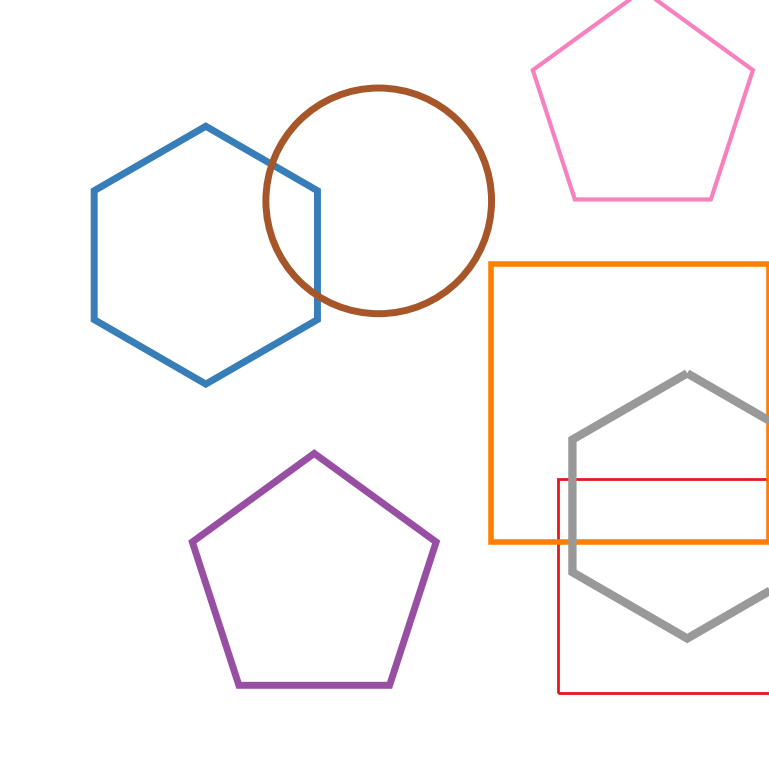[{"shape": "square", "thickness": 1, "radius": 0.7, "center": [0.864, 0.239]}, {"shape": "hexagon", "thickness": 2.5, "radius": 0.84, "center": [0.267, 0.669]}, {"shape": "pentagon", "thickness": 2.5, "radius": 0.83, "center": [0.408, 0.245]}, {"shape": "square", "thickness": 2, "radius": 0.9, "center": [0.818, 0.476]}, {"shape": "circle", "thickness": 2.5, "radius": 0.73, "center": [0.492, 0.739]}, {"shape": "pentagon", "thickness": 1.5, "radius": 0.75, "center": [0.835, 0.863]}, {"shape": "hexagon", "thickness": 3, "radius": 0.86, "center": [0.892, 0.343]}]